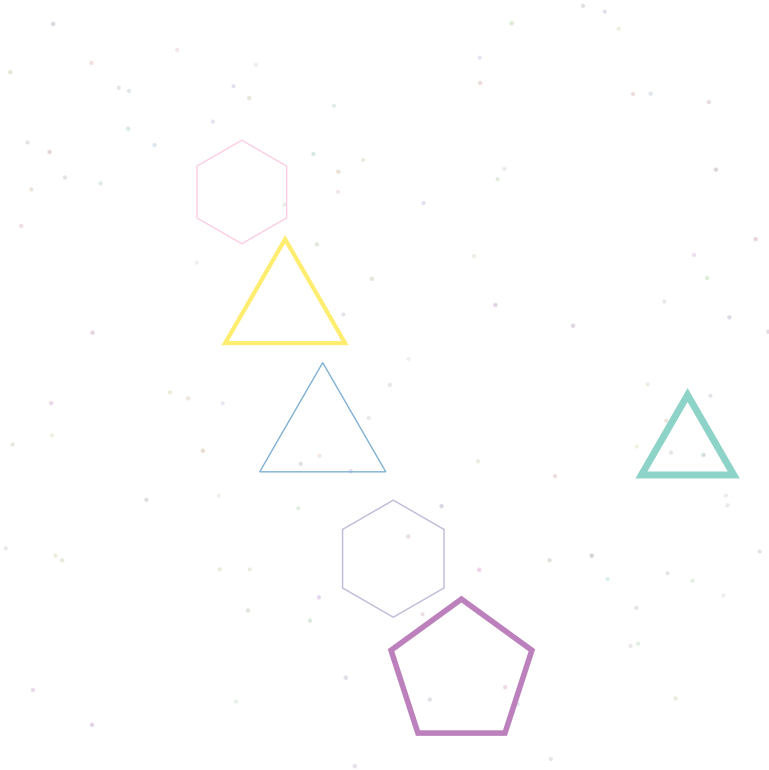[{"shape": "triangle", "thickness": 2.5, "radius": 0.35, "center": [0.893, 0.418]}, {"shape": "hexagon", "thickness": 0.5, "radius": 0.38, "center": [0.511, 0.274]}, {"shape": "triangle", "thickness": 0.5, "radius": 0.47, "center": [0.419, 0.435]}, {"shape": "hexagon", "thickness": 0.5, "radius": 0.34, "center": [0.314, 0.751]}, {"shape": "pentagon", "thickness": 2, "radius": 0.48, "center": [0.599, 0.126]}, {"shape": "triangle", "thickness": 1.5, "radius": 0.45, "center": [0.37, 0.599]}]